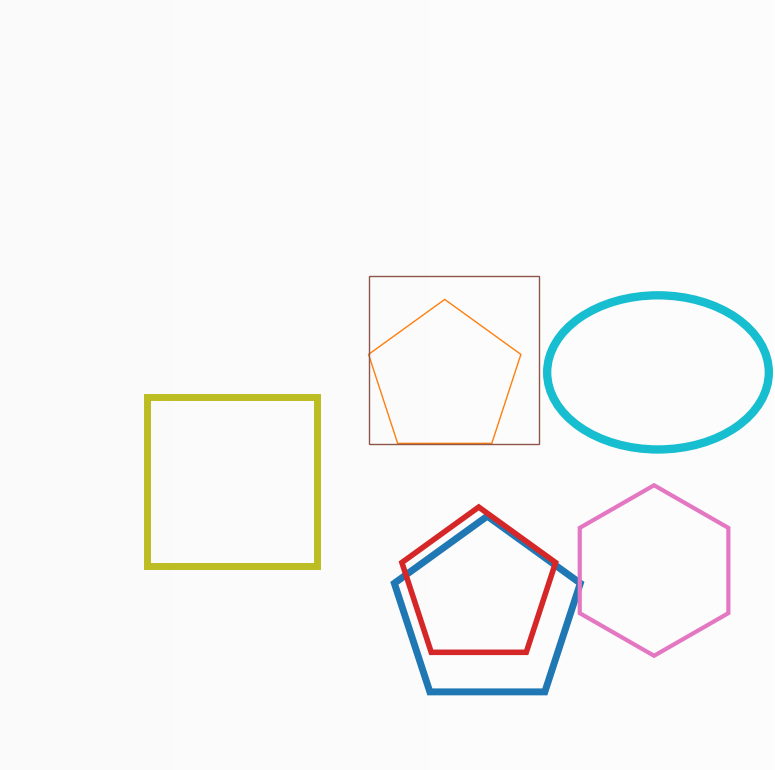[{"shape": "pentagon", "thickness": 2.5, "radius": 0.63, "center": [0.629, 0.204]}, {"shape": "pentagon", "thickness": 0.5, "radius": 0.52, "center": [0.574, 0.508]}, {"shape": "pentagon", "thickness": 2, "radius": 0.52, "center": [0.618, 0.237]}, {"shape": "square", "thickness": 0.5, "radius": 0.55, "center": [0.586, 0.532]}, {"shape": "hexagon", "thickness": 1.5, "radius": 0.55, "center": [0.844, 0.259]}, {"shape": "square", "thickness": 2.5, "radius": 0.55, "center": [0.3, 0.375]}, {"shape": "oval", "thickness": 3, "radius": 0.72, "center": [0.849, 0.516]}]